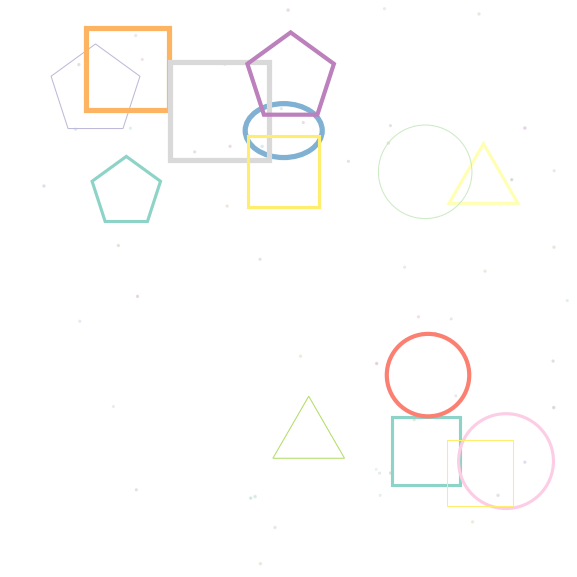[{"shape": "pentagon", "thickness": 1.5, "radius": 0.31, "center": [0.219, 0.666]}, {"shape": "square", "thickness": 1.5, "radius": 0.3, "center": [0.738, 0.218]}, {"shape": "triangle", "thickness": 1.5, "radius": 0.34, "center": [0.837, 0.682]}, {"shape": "pentagon", "thickness": 0.5, "radius": 0.4, "center": [0.165, 0.842]}, {"shape": "circle", "thickness": 2, "radius": 0.36, "center": [0.741, 0.35]}, {"shape": "oval", "thickness": 2.5, "radius": 0.33, "center": [0.491, 0.773]}, {"shape": "square", "thickness": 2.5, "radius": 0.36, "center": [0.221, 0.88]}, {"shape": "triangle", "thickness": 0.5, "radius": 0.36, "center": [0.535, 0.241]}, {"shape": "circle", "thickness": 1.5, "radius": 0.41, "center": [0.876, 0.201]}, {"shape": "square", "thickness": 2.5, "radius": 0.43, "center": [0.38, 0.807]}, {"shape": "pentagon", "thickness": 2, "radius": 0.39, "center": [0.503, 0.864]}, {"shape": "circle", "thickness": 0.5, "radius": 0.4, "center": [0.736, 0.702]}, {"shape": "square", "thickness": 1.5, "radius": 0.31, "center": [0.49, 0.701]}, {"shape": "square", "thickness": 0.5, "radius": 0.29, "center": [0.831, 0.18]}]